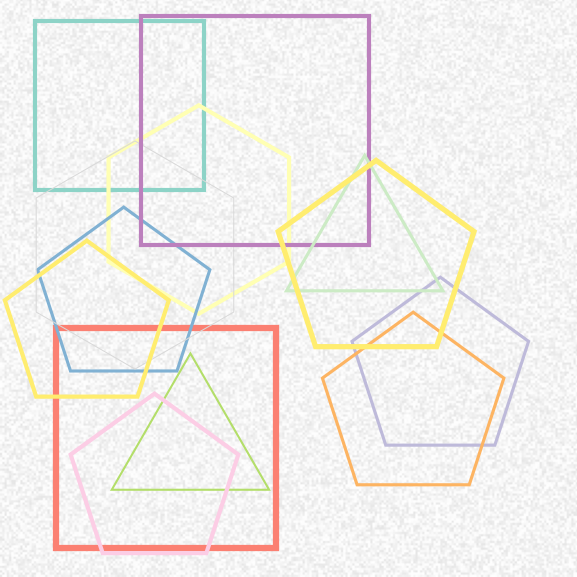[{"shape": "square", "thickness": 2, "radius": 0.73, "center": [0.207, 0.816]}, {"shape": "hexagon", "thickness": 2, "radius": 0.9, "center": [0.344, 0.636]}, {"shape": "pentagon", "thickness": 1.5, "radius": 0.8, "center": [0.762, 0.358]}, {"shape": "square", "thickness": 3, "radius": 0.95, "center": [0.287, 0.241]}, {"shape": "pentagon", "thickness": 1.5, "radius": 0.78, "center": [0.214, 0.484]}, {"shape": "pentagon", "thickness": 1.5, "radius": 0.83, "center": [0.715, 0.293]}, {"shape": "triangle", "thickness": 1, "radius": 0.79, "center": [0.33, 0.23]}, {"shape": "pentagon", "thickness": 2, "radius": 0.76, "center": [0.268, 0.165]}, {"shape": "hexagon", "thickness": 0.5, "radius": 0.99, "center": [0.234, 0.558]}, {"shape": "square", "thickness": 2, "radius": 0.99, "center": [0.441, 0.773]}, {"shape": "triangle", "thickness": 1.5, "radius": 0.78, "center": [0.632, 0.574]}, {"shape": "pentagon", "thickness": 2, "radius": 0.75, "center": [0.15, 0.433]}, {"shape": "pentagon", "thickness": 2.5, "radius": 0.89, "center": [0.651, 0.543]}]